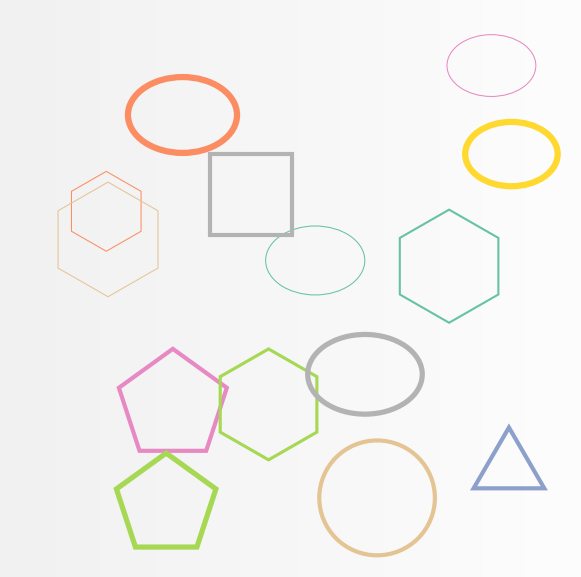[{"shape": "oval", "thickness": 0.5, "radius": 0.43, "center": [0.542, 0.548]}, {"shape": "hexagon", "thickness": 1, "radius": 0.49, "center": [0.773, 0.538]}, {"shape": "oval", "thickness": 3, "radius": 0.47, "center": [0.314, 0.8]}, {"shape": "hexagon", "thickness": 0.5, "radius": 0.35, "center": [0.183, 0.633]}, {"shape": "triangle", "thickness": 2, "radius": 0.35, "center": [0.876, 0.189]}, {"shape": "pentagon", "thickness": 2, "radius": 0.49, "center": [0.297, 0.297]}, {"shape": "oval", "thickness": 0.5, "radius": 0.38, "center": [0.845, 0.886]}, {"shape": "pentagon", "thickness": 2.5, "radius": 0.45, "center": [0.286, 0.125]}, {"shape": "hexagon", "thickness": 1.5, "radius": 0.48, "center": [0.462, 0.299]}, {"shape": "oval", "thickness": 3, "radius": 0.4, "center": [0.88, 0.732]}, {"shape": "circle", "thickness": 2, "radius": 0.5, "center": [0.649, 0.137]}, {"shape": "hexagon", "thickness": 0.5, "radius": 0.5, "center": [0.186, 0.585]}, {"shape": "oval", "thickness": 2.5, "radius": 0.49, "center": [0.628, 0.351]}, {"shape": "square", "thickness": 2, "radius": 0.35, "center": [0.432, 0.662]}]